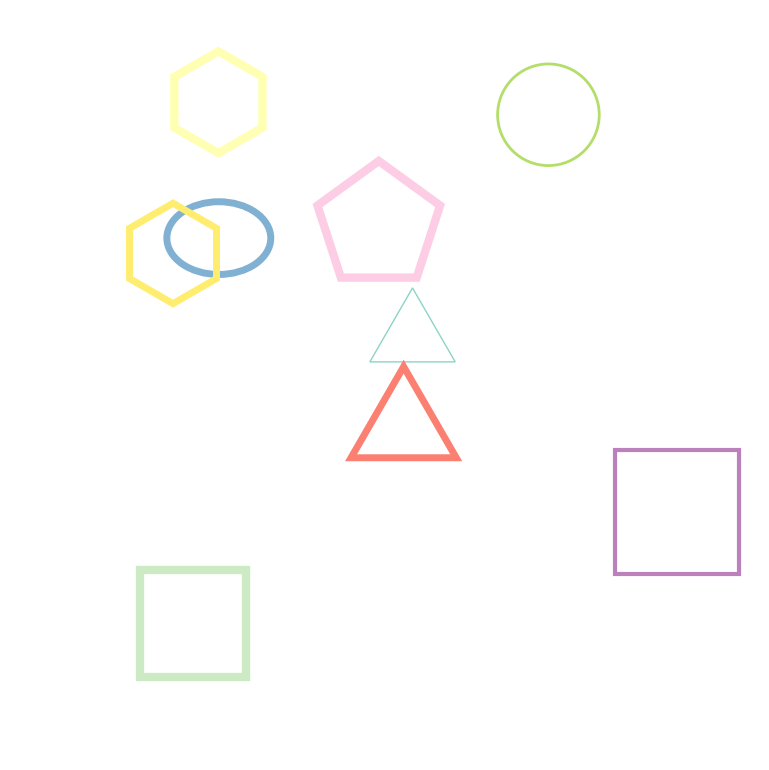[{"shape": "triangle", "thickness": 0.5, "radius": 0.32, "center": [0.536, 0.562]}, {"shape": "hexagon", "thickness": 3, "radius": 0.33, "center": [0.284, 0.867]}, {"shape": "triangle", "thickness": 2.5, "radius": 0.39, "center": [0.524, 0.445]}, {"shape": "oval", "thickness": 2.5, "radius": 0.34, "center": [0.284, 0.691]}, {"shape": "circle", "thickness": 1, "radius": 0.33, "center": [0.712, 0.851]}, {"shape": "pentagon", "thickness": 3, "radius": 0.42, "center": [0.492, 0.707]}, {"shape": "square", "thickness": 1.5, "radius": 0.4, "center": [0.88, 0.334]}, {"shape": "square", "thickness": 3, "radius": 0.34, "center": [0.251, 0.19]}, {"shape": "hexagon", "thickness": 2.5, "radius": 0.33, "center": [0.225, 0.671]}]